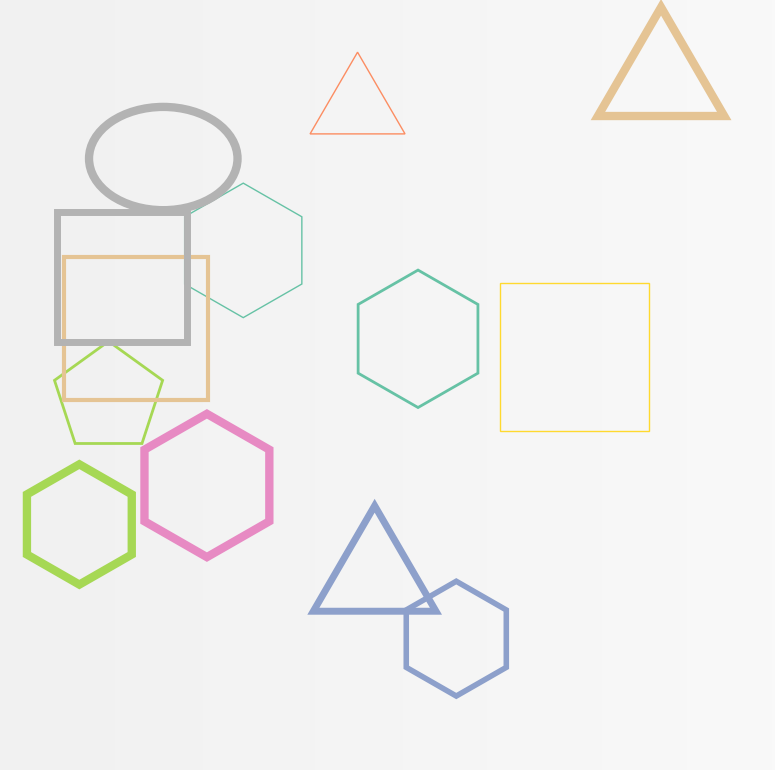[{"shape": "hexagon", "thickness": 1, "radius": 0.45, "center": [0.539, 0.56]}, {"shape": "hexagon", "thickness": 0.5, "radius": 0.44, "center": [0.314, 0.675]}, {"shape": "triangle", "thickness": 0.5, "radius": 0.35, "center": [0.461, 0.861]}, {"shape": "triangle", "thickness": 2.5, "radius": 0.46, "center": [0.483, 0.252]}, {"shape": "hexagon", "thickness": 2, "radius": 0.37, "center": [0.589, 0.171]}, {"shape": "hexagon", "thickness": 3, "radius": 0.47, "center": [0.267, 0.37]}, {"shape": "hexagon", "thickness": 3, "radius": 0.39, "center": [0.102, 0.319]}, {"shape": "pentagon", "thickness": 1, "radius": 0.37, "center": [0.14, 0.483]}, {"shape": "square", "thickness": 0.5, "radius": 0.48, "center": [0.741, 0.536]}, {"shape": "triangle", "thickness": 3, "radius": 0.47, "center": [0.853, 0.896]}, {"shape": "square", "thickness": 1.5, "radius": 0.47, "center": [0.175, 0.574]}, {"shape": "oval", "thickness": 3, "radius": 0.48, "center": [0.211, 0.794]}, {"shape": "square", "thickness": 2.5, "radius": 0.42, "center": [0.157, 0.64]}]